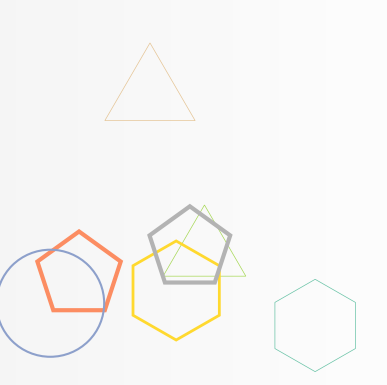[{"shape": "hexagon", "thickness": 0.5, "radius": 0.6, "center": [0.813, 0.155]}, {"shape": "pentagon", "thickness": 3, "radius": 0.57, "center": [0.204, 0.286]}, {"shape": "circle", "thickness": 1.5, "radius": 0.7, "center": [0.13, 0.212]}, {"shape": "triangle", "thickness": 0.5, "radius": 0.62, "center": [0.528, 0.344]}, {"shape": "hexagon", "thickness": 2, "radius": 0.64, "center": [0.455, 0.245]}, {"shape": "triangle", "thickness": 0.5, "radius": 0.67, "center": [0.387, 0.754]}, {"shape": "pentagon", "thickness": 3, "radius": 0.55, "center": [0.49, 0.355]}]